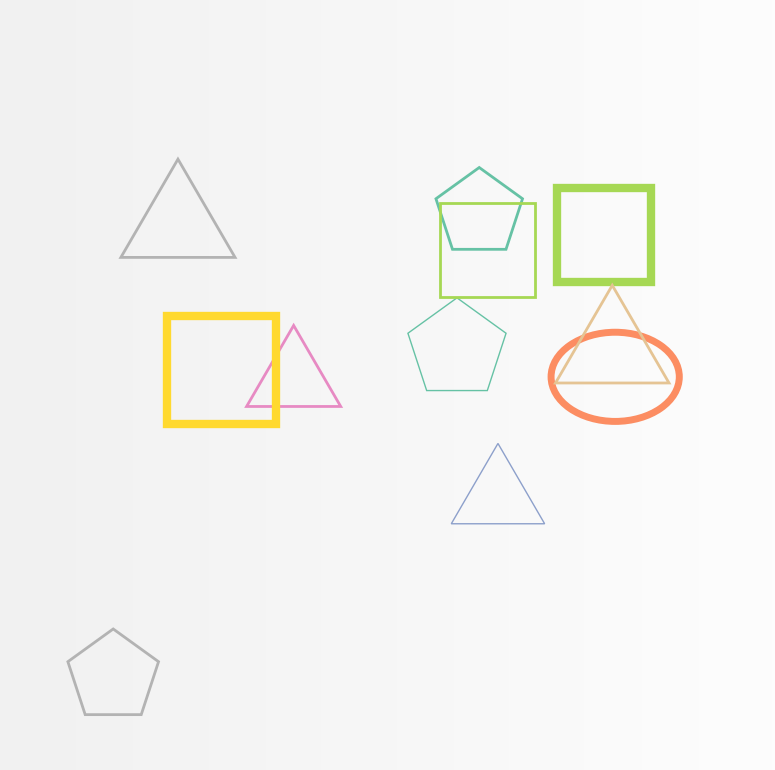[{"shape": "pentagon", "thickness": 1, "radius": 0.29, "center": [0.618, 0.724]}, {"shape": "pentagon", "thickness": 0.5, "radius": 0.33, "center": [0.59, 0.547]}, {"shape": "oval", "thickness": 2.5, "radius": 0.41, "center": [0.794, 0.511]}, {"shape": "triangle", "thickness": 0.5, "radius": 0.35, "center": [0.643, 0.355]}, {"shape": "triangle", "thickness": 1, "radius": 0.35, "center": [0.379, 0.507]}, {"shape": "square", "thickness": 1, "radius": 0.31, "center": [0.629, 0.675]}, {"shape": "square", "thickness": 3, "radius": 0.3, "center": [0.779, 0.695]}, {"shape": "square", "thickness": 3, "radius": 0.35, "center": [0.286, 0.519]}, {"shape": "triangle", "thickness": 1, "radius": 0.42, "center": [0.79, 0.545]}, {"shape": "pentagon", "thickness": 1, "radius": 0.31, "center": [0.146, 0.122]}, {"shape": "triangle", "thickness": 1, "radius": 0.43, "center": [0.23, 0.708]}]